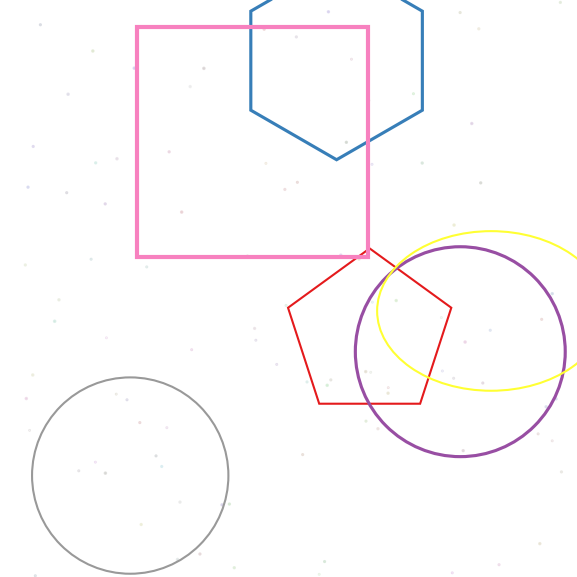[{"shape": "pentagon", "thickness": 1, "radius": 0.74, "center": [0.64, 0.42]}, {"shape": "hexagon", "thickness": 1.5, "radius": 0.86, "center": [0.583, 0.894]}, {"shape": "circle", "thickness": 1.5, "radius": 0.91, "center": [0.797, 0.39]}, {"shape": "oval", "thickness": 1, "radius": 0.99, "center": [0.85, 0.461]}, {"shape": "square", "thickness": 2, "radius": 1.0, "center": [0.437, 0.753]}, {"shape": "circle", "thickness": 1, "radius": 0.85, "center": [0.225, 0.176]}]